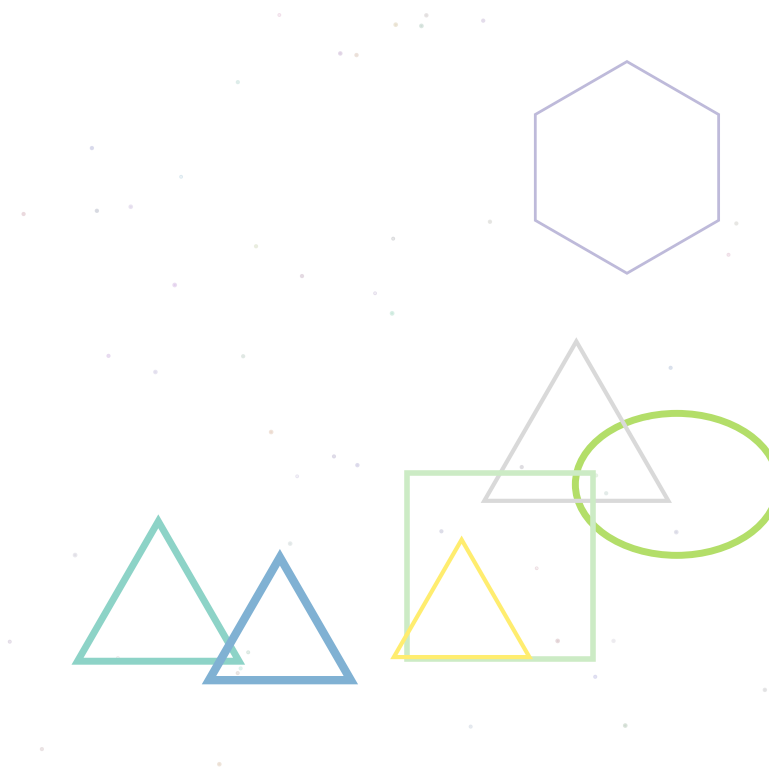[{"shape": "triangle", "thickness": 2.5, "radius": 0.61, "center": [0.206, 0.202]}, {"shape": "hexagon", "thickness": 1, "radius": 0.69, "center": [0.814, 0.783]}, {"shape": "triangle", "thickness": 3, "radius": 0.53, "center": [0.364, 0.17]}, {"shape": "oval", "thickness": 2.5, "radius": 0.66, "center": [0.879, 0.371]}, {"shape": "triangle", "thickness": 1.5, "radius": 0.69, "center": [0.748, 0.419]}, {"shape": "square", "thickness": 2, "radius": 0.6, "center": [0.649, 0.265]}, {"shape": "triangle", "thickness": 1.5, "radius": 0.51, "center": [0.6, 0.197]}]